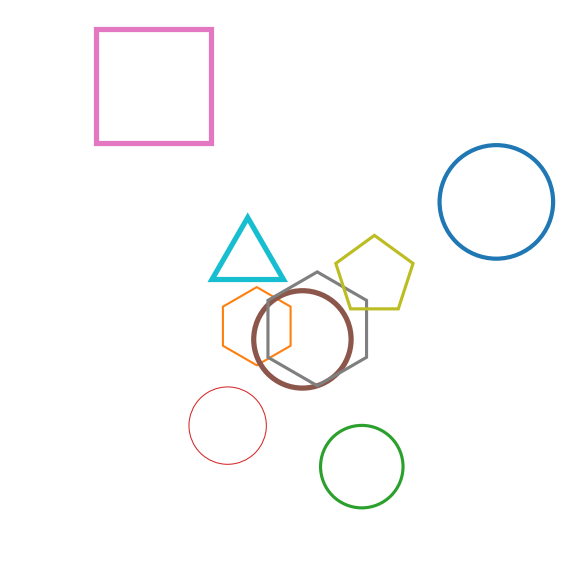[{"shape": "circle", "thickness": 2, "radius": 0.49, "center": [0.859, 0.65]}, {"shape": "hexagon", "thickness": 1, "radius": 0.34, "center": [0.445, 0.434]}, {"shape": "circle", "thickness": 1.5, "radius": 0.36, "center": [0.626, 0.191]}, {"shape": "circle", "thickness": 0.5, "radius": 0.33, "center": [0.394, 0.262]}, {"shape": "circle", "thickness": 2.5, "radius": 0.42, "center": [0.524, 0.411]}, {"shape": "square", "thickness": 2.5, "radius": 0.5, "center": [0.266, 0.85]}, {"shape": "hexagon", "thickness": 1.5, "radius": 0.49, "center": [0.549, 0.43]}, {"shape": "pentagon", "thickness": 1.5, "radius": 0.35, "center": [0.648, 0.521]}, {"shape": "triangle", "thickness": 2.5, "radius": 0.36, "center": [0.429, 0.551]}]